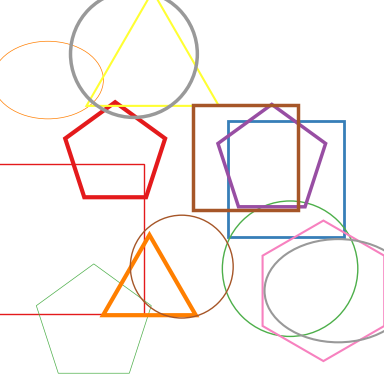[{"shape": "pentagon", "thickness": 3, "radius": 0.68, "center": [0.299, 0.598]}, {"shape": "square", "thickness": 1, "radius": 0.97, "center": [0.179, 0.379]}, {"shape": "square", "thickness": 2, "radius": 0.75, "center": [0.744, 0.535]}, {"shape": "circle", "thickness": 1, "radius": 0.88, "center": [0.753, 0.302]}, {"shape": "pentagon", "thickness": 0.5, "radius": 0.78, "center": [0.244, 0.158]}, {"shape": "pentagon", "thickness": 2.5, "radius": 0.74, "center": [0.706, 0.582]}, {"shape": "triangle", "thickness": 3, "radius": 0.69, "center": [0.388, 0.251]}, {"shape": "oval", "thickness": 0.5, "radius": 0.72, "center": [0.125, 0.792]}, {"shape": "triangle", "thickness": 1.5, "radius": 0.99, "center": [0.396, 0.824]}, {"shape": "circle", "thickness": 1, "radius": 0.67, "center": [0.472, 0.307]}, {"shape": "square", "thickness": 2.5, "radius": 0.68, "center": [0.639, 0.591]}, {"shape": "hexagon", "thickness": 1.5, "radius": 0.91, "center": [0.84, 0.245]}, {"shape": "circle", "thickness": 2.5, "radius": 0.82, "center": [0.348, 0.86]}, {"shape": "oval", "thickness": 1.5, "radius": 0.96, "center": [0.879, 0.245]}]